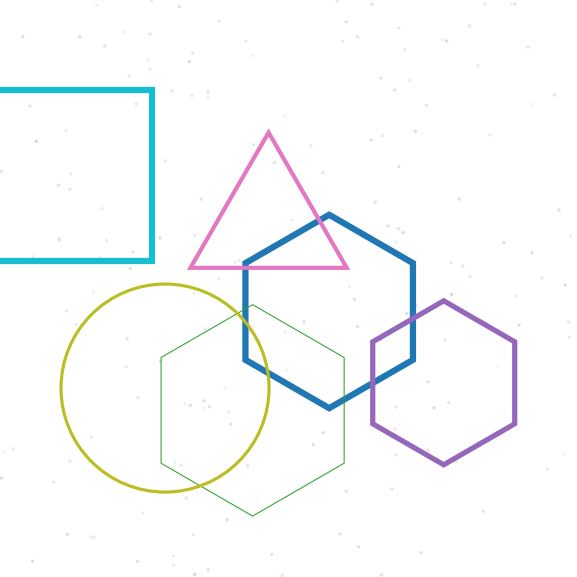[{"shape": "hexagon", "thickness": 3, "radius": 0.84, "center": [0.57, 0.46]}, {"shape": "hexagon", "thickness": 0.5, "radius": 0.92, "center": [0.437, 0.289]}, {"shape": "hexagon", "thickness": 2.5, "radius": 0.71, "center": [0.768, 0.336]}, {"shape": "triangle", "thickness": 2, "radius": 0.78, "center": [0.465, 0.613]}, {"shape": "circle", "thickness": 1.5, "radius": 0.9, "center": [0.286, 0.327]}, {"shape": "square", "thickness": 3, "radius": 0.74, "center": [0.115, 0.695]}]